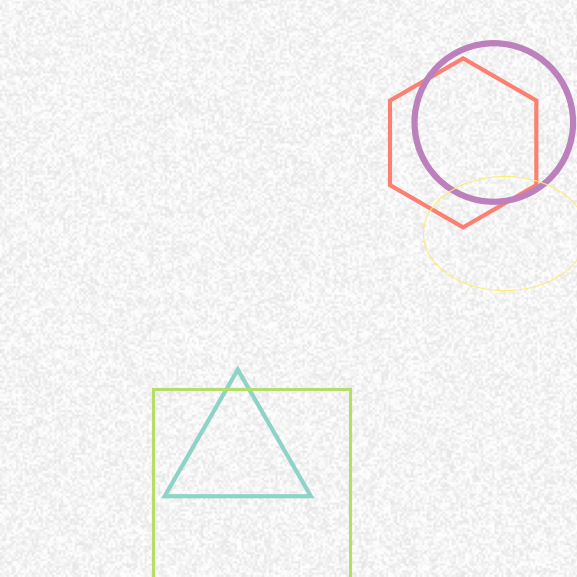[{"shape": "triangle", "thickness": 2, "radius": 0.73, "center": [0.412, 0.213]}, {"shape": "hexagon", "thickness": 2, "radius": 0.73, "center": [0.802, 0.752]}, {"shape": "square", "thickness": 1.5, "radius": 0.85, "center": [0.435, 0.155]}, {"shape": "circle", "thickness": 3, "radius": 0.69, "center": [0.855, 0.787]}, {"shape": "oval", "thickness": 0.5, "radius": 0.71, "center": [0.874, 0.595]}]